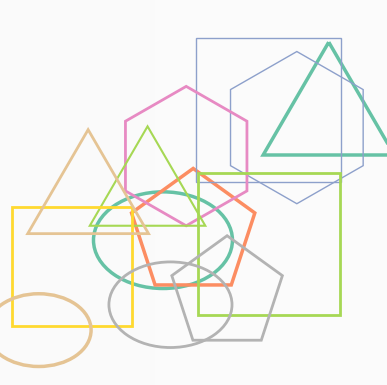[{"shape": "oval", "thickness": 2.5, "radius": 0.9, "center": [0.421, 0.376]}, {"shape": "triangle", "thickness": 2.5, "radius": 0.98, "center": [0.848, 0.695]}, {"shape": "pentagon", "thickness": 2.5, "radius": 0.84, "center": [0.499, 0.395]}, {"shape": "hexagon", "thickness": 1, "radius": 0.99, "center": [0.766, 0.669]}, {"shape": "square", "thickness": 1, "radius": 0.93, "center": [0.693, 0.714]}, {"shape": "hexagon", "thickness": 2, "radius": 0.91, "center": [0.481, 0.595]}, {"shape": "triangle", "thickness": 1.5, "radius": 0.86, "center": [0.381, 0.5]}, {"shape": "square", "thickness": 2, "radius": 0.92, "center": [0.694, 0.367]}, {"shape": "square", "thickness": 2, "radius": 0.78, "center": [0.186, 0.307]}, {"shape": "oval", "thickness": 2.5, "radius": 0.67, "center": [0.1, 0.143]}, {"shape": "triangle", "thickness": 2, "radius": 0.9, "center": [0.227, 0.483]}, {"shape": "pentagon", "thickness": 2, "radius": 0.75, "center": [0.586, 0.238]}, {"shape": "oval", "thickness": 2, "radius": 0.79, "center": [0.44, 0.209]}]